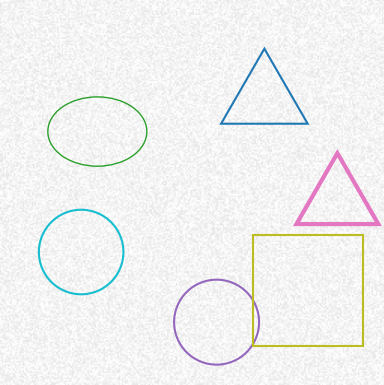[{"shape": "triangle", "thickness": 1.5, "radius": 0.65, "center": [0.687, 0.744]}, {"shape": "oval", "thickness": 1, "radius": 0.64, "center": [0.253, 0.658]}, {"shape": "circle", "thickness": 1.5, "radius": 0.55, "center": [0.563, 0.163]}, {"shape": "triangle", "thickness": 3, "radius": 0.61, "center": [0.876, 0.479]}, {"shape": "square", "thickness": 1.5, "radius": 0.72, "center": [0.8, 0.245]}, {"shape": "circle", "thickness": 1.5, "radius": 0.55, "center": [0.211, 0.345]}]